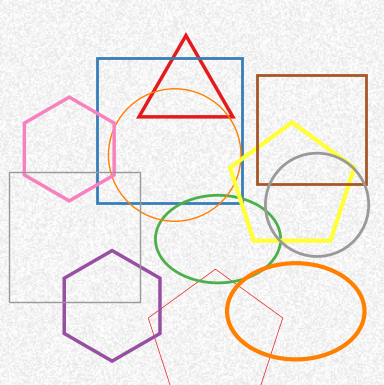[{"shape": "triangle", "thickness": 2.5, "radius": 0.7, "center": [0.483, 0.767]}, {"shape": "pentagon", "thickness": 0.5, "radius": 0.92, "center": [0.56, 0.117]}, {"shape": "square", "thickness": 2, "radius": 0.94, "center": [0.441, 0.66]}, {"shape": "oval", "thickness": 2, "radius": 0.81, "center": [0.566, 0.379]}, {"shape": "hexagon", "thickness": 2.5, "radius": 0.72, "center": [0.291, 0.206]}, {"shape": "oval", "thickness": 3, "radius": 0.89, "center": [0.768, 0.191]}, {"shape": "circle", "thickness": 1, "radius": 0.86, "center": [0.454, 0.597]}, {"shape": "pentagon", "thickness": 3, "radius": 0.85, "center": [0.759, 0.512]}, {"shape": "square", "thickness": 2, "radius": 0.71, "center": [0.809, 0.664]}, {"shape": "hexagon", "thickness": 2.5, "radius": 0.67, "center": [0.18, 0.613]}, {"shape": "square", "thickness": 1, "radius": 0.85, "center": [0.194, 0.385]}, {"shape": "circle", "thickness": 2, "radius": 0.67, "center": [0.824, 0.468]}]